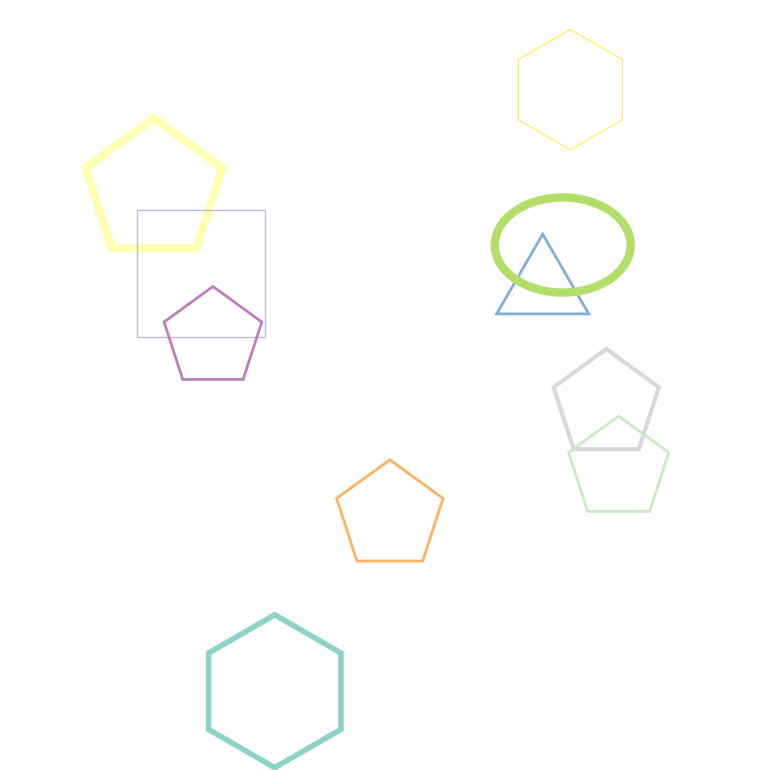[{"shape": "hexagon", "thickness": 2, "radius": 0.5, "center": [0.357, 0.102]}, {"shape": "pentagon", "thickness": 3, "radius": 0.47, "center": [0.2, 0.753]}, {"shape": "square", "thickness": 0.5, "radius": 0.42, "center": [0.261, 0.645]}, {"shape": "triangle", "thickness": 1, "radius": 0.35, "center": [0.705, 0.627]}, {"shape": "pentagon", "thickness": 1, "radius": 0.36, "center": [0.506, 0.33]}, {"shape": "oval", "thickness": 3, "radius": 0.44, "center": [0.731, 0.682]}, {"shape": "pentagon", "thickness": 1.5, "radius": 0.36, "center": [0.787, 0.475]}, {"shape": "pentagon", "thickness": 1, "radius": 0.33, "center": [0.277, 0.561]}, {"shape": "pentagon", "thickness": 1, "radius": 0.34, "center": [0.803, 0.391]}, {"shape": "hexagon", "thickness": 0.5, "radius": 0.39, "center": [0.741, 0.884]}]